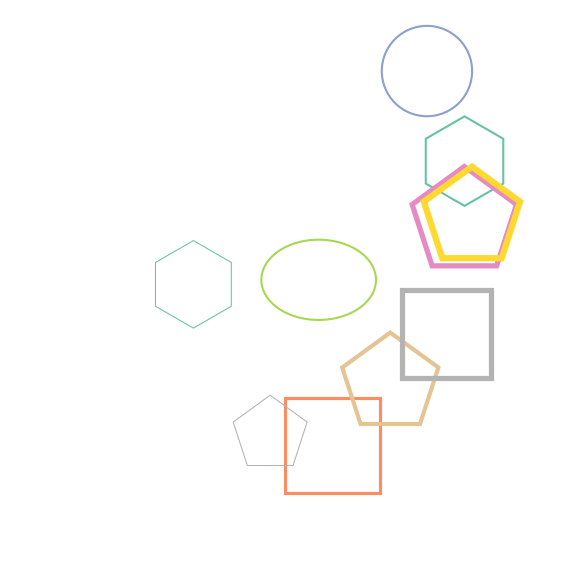[{"shape": "hexagon", "thickness": 0.5, "radius": 0.38, "center": [0.335, 0.507]}, {"shape": "hexagon", "thickness": 1, "radius": 0.39, "center": [0.804, 0.72]}, {"shape": "square", "thickness": 1.5, "radius": 0.41, "center": [0.575, 0.228]}, {"shape": "circle", "thickness": 1, "radius": 0.39, "center": [0.739, 0.876]}, {"shape": "pentagon", "thickness": 2.5, "radius": 0.48, "center": [0.804, 0.616]}, {"shape": "oval", "thickness": 1, "radius": 0.5, "center": [0.552, 0.515]}, {"shape": "pentagon", "thickness": 3, "radius": 0.44, "center": [0.817, 0.623]}, {"shape": "pentagon", "thickness": 2, "radius": 0.44, "center": [0.676, 0.336]}, {"shape": "square", "thickness": 2.5, "radius": 0.38, "center": [0.774, 0.421]}, {"shape": "pentagon", "thickness": 0.5, "radius": 0.34, "center": [0.468, 0.248]}]